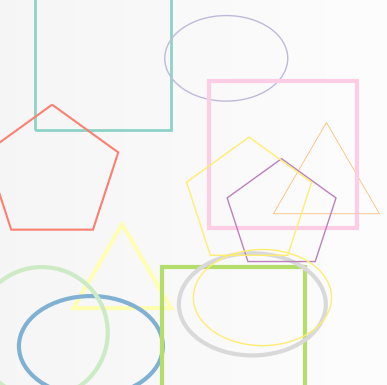[{"shape": "square", "thickness": 2, "radius": 0.87, "center": [0.266, 0.836]}, {"shape": "triangle", "thickness": 3, "radius": 0.73, "center": [0.315, 0.272]}, {"shape": "oval", "thickness": 1, "radius": 0.79, "center": [0.584, 0.848]}, {"shape": "pentagon", "thickness": 1.5, "radius": 0.9, "center": [0.134, 0.549]}, {"shape": "oval", "thickness": 3, "radius": 0.93, "center": [0.235, 0.101]}, {"shape": "triangle", "thickness": 0.5, "radius": 0.79, "center": [0.842, 0.524]}, {"shape": "square", "thickness": 3, "radius": 0.92, "center": [0.602, 0.123]}, {"shape": "square", "thickness": 3, "radius": 0.96, "center": [0.731, 0.598]}, {"shape": "oval", "thickness": 3, "radius": 0.95, "center": [0.651, 0.21]}, {"shape": "pentagon", "thickness": 1, "radius": 0.74, "center": [0.727, 0.44]}, {"shape": "circle", "thickness": 3, "radius": 0.85, "center": [0.108, 0.136]}, {"shape": "oval", "thickness": 1, "radius": 0.89, "center": [0.677, 0.227]}, {"shape": "pentagon", "thickness": 1, "radius": 0.85, "center": [0.643, 0.474]}]